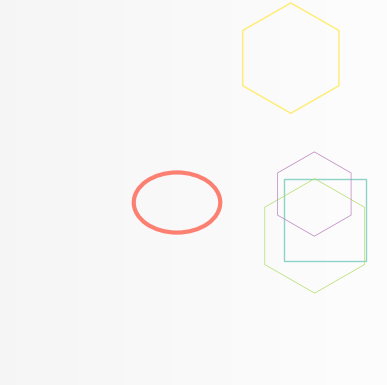[{"shape": "square", "thickness": 1, "radius": 0.53, "center": [0.839, 0.428]}, {"shape": "oval", "thickness": 3, "radius": 0.56, "center": [0.457, 0.474]}, {"shape": "hexagon", "thickness": 0.5, "radius": 0.74, "center": [0.812, 0.387]}, {"shape": "hexagon", "thickness": 0.5, "radius": 0.55, "center": [0.811, 0.496]}, {"shape": "hexagon", "thickness": 1, "radius": 0.72, "center": [0.751, 0.849]}]